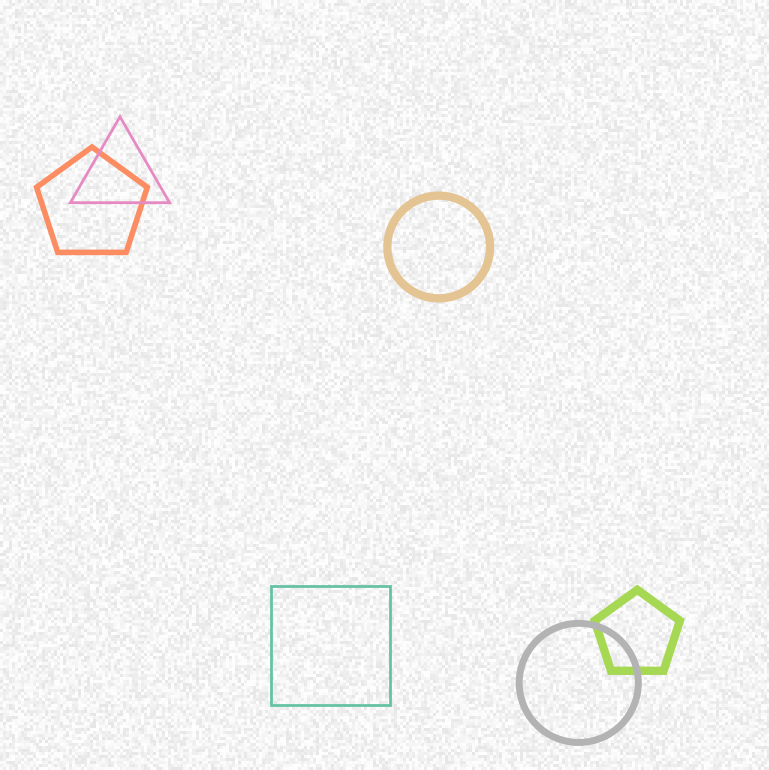[{"shape": "square", "thickness": 1, "radius": 0.39, "center": [0.43, 0.162]}, {"shape": "pentagon", "thickness": 2, "radius": 0.38, "center": [0.119, 0.733]}, {"shape": "triangle", "thickness": 1, "radius": 0.37, "center": [0.156, 0.774]}, {"shape": "pentagon", "thickness": 3, "radius": 0.29, "center": [0.828, 0.176]}, {"shape": "circle", "thickness": 3, "radius": 0.33, "center": [0.57, 0.679]}, {"shape": "circle", "thickness": 2.5, "radius": 0.39, "center": [0.752, 0.113]}]